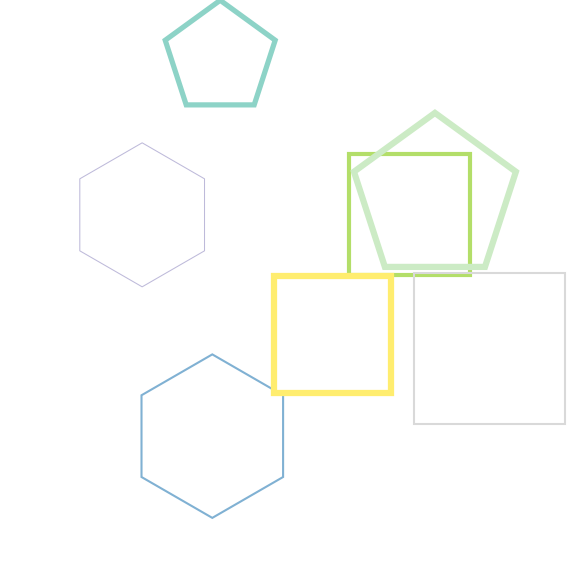[{"shape": "pentagon", "thickness": 2.5, "radius": 0.5, "center": [0.381, 0.899]}, {"shape": "hexagon", "thickness": 0.5, "radius": 0.62, "center": [0.246, 0.627]}, {"shape": "hexagon", "thickness": 1, "radius": 0.71, "center": [0.368, 0.244]}, {"shape": "square", "thickness": 2, "radius": 0.53, "center": [0.709, 0.628]}, {"shape": "square", "thickness": 1, "radius": 0.65, "center": [0.847, 0.396]}, {"shape": "pentagon", "thickness": 3, "radius": 0.74, "center": [0.753, 0.656]}, {"shape": "square", "thickness": 3, "radius": 0.5, "center": [0.576, 0.42]}]